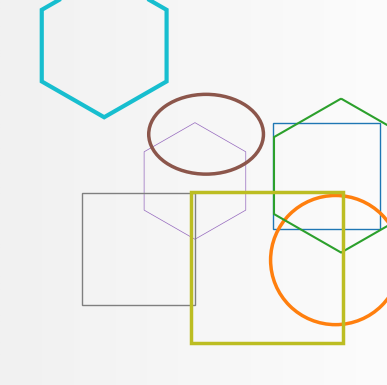[{"shape": "square", "thickness": 1, "radius": 0.69, "center": [0.843, 0.544]}, {"shape": "circle", "thickness": 2.5, "radius": 0.84, "center": [0.866, 0.324]}, {"shape": "hexagon", "thickness": 1.5, "radius": 1.0, "center": [0.88, 0.544]}, {"shape": "hexagon", "thickness": 0.5, "radius": 0.76, "center": [0.503, 0.53]}, {"shape": "oval", "thickness": 2.5, "radius": 0.74, "center": [0.532, 0.651]}, {"shape": "square", "thickness": 1, "radius": 0.73, "center": [0.357, 0.353]}, {"shape": "square", "thickness": 2.5, "radius": 0.98, "center": [0.688, 0.306]}, {"shape": "hexagon", "thickness": 3, "radius": 0.93, "center": [0.269, 0.881]}]